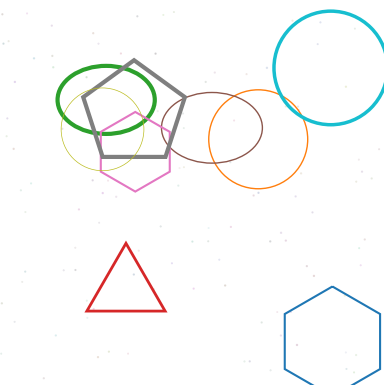[{"shape": "hexagon", "thickness": 1.5, "radius": 0.71, "center": [0.863, 0.113]}, {"shape": "circle", "thickness": 1, "radius": 0.64, "center": [0.671, 0.638]}, {"shape": "oval", "thickness": 3, "radius": 0.63, "center": [0.276, 0.741]}, {"shape": "triangle", "thickness": 2, "radius": 0.59, "center": [0.327, 0.251]}, {"shape": "oval", "thickness": 1, "radius": 0.66, "center": [0.55, 0.668]}, {"shape": "hexagon", "thickness": 1.5, "radius": 0.52, "center": [0.351, 0.606]}, {"shape": "pentagon", "thickness": 3, "radius": 0.69, "center": [0.348, 0.705]}, {"shape": "circle", "thickness": 0.5, "radius": 0.54, "center": [0.266, 0.664]}, {"shape": "circle", "thickness": 2.5, "radius": 0.74, "center": [0.859, 0.824]}]